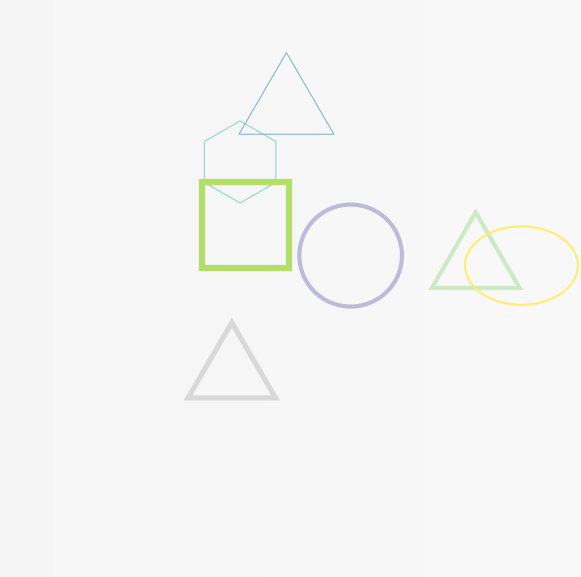[{"shape": "hexagon", "thickness": 0.5, "radius": 0.36, "center": [0.413, 0.719]}, {"shape": "circle", "thickness": 2, "radius": 0.44, "center": [0.603, 0.557]}, {"shape": "triangle", "thickness": 0.5, "radius": 0.47, "center": [0.493, 0.814]}, {"shape": "square", "thickness": 3, "radius": 0.37, "center": [0.423, 0.61]}, {"shape": "triangle", "thickness": 2.5, "radius": 0.43, "center": [0.399, 0.354]}, {"shape": "triangle", "thickness": 2, "radius": 0.44, "center": [0.818, 0.544]}, {"shape": "oval", "thickness": 1, "radius": 0.49, "center": [0.897, 0.539]}]